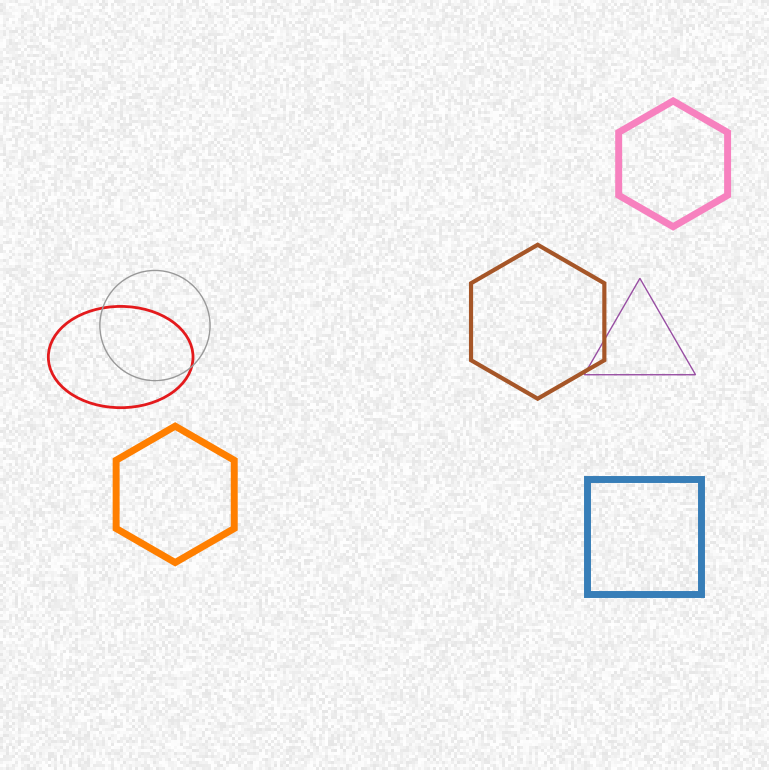[{"shape": "oval", "thickness": 1, "radius": 0.47, "center": [0.157, 0.536]}, {"shape": "square", "thickness": 2.5, "radius": 0.37, "center": [0.836, 0.304]}, {"shape": "triangle", "thickness": 0.5, "radius": 0.42, "center": [0.831, 0.555]}, {"shape": "hexagon", "thickness": 2.5, "radius": 0.44, "center": [0.228, 0.358]}, {"shape": "hexagon", "thickness": 1.5, "radius": 0.5, "center": [0.698, 0.582]}, {"shape": "hexagon", "thickness": 2.5, "radius": 0.41, "center": [0.874, 0.787]}, {"shape": "circle", "thickness": 0.5, "radius": 0.36, "center": [0.201, 0.577]}]